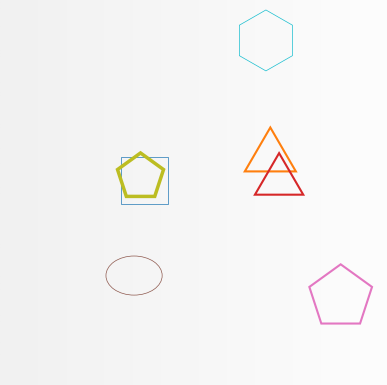[{"shape": "square", "thickness": 0.5, "radius": 0.3, "center": [0.372, 0.532]}, {"shape": "triangle", "thickness": 1.5, "radius": 0.38, "center": [0.698, 0.593]}, {"shape": "triangle", "thickness": 1.5, "radius": 0.36, "center": [0.72, 0.53]}, {"shape": "oval", "thickness": 0.5, "radius": 0.36, "center": [0.346, 0.284]}, {"shape": "pentagon", "thickness": 1.5, "radius": 0.43, "center": [0.879, 0.228]}, {"shape": "pentagon", "thickness": 2.5, "radius": 0.31, "center": [0.363, 0.54]}, {"shape": "hexagon", "thickness": 0.5, "radius": 0.4, "center": [0.686, 0.895]}]